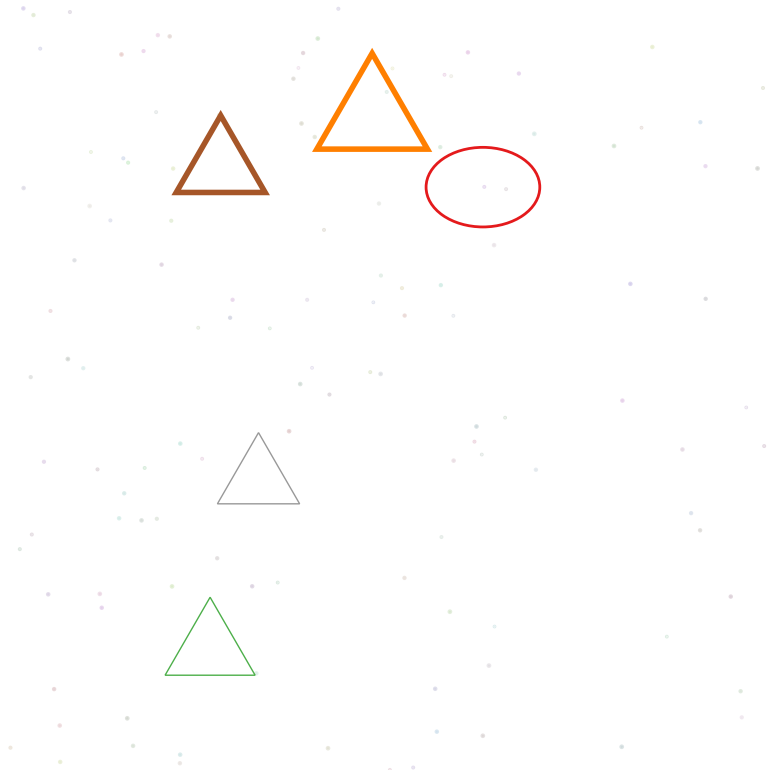[{"shape": "oval", "thickness": 1, "radius": 0.37, "center": [0.627, 0.757]}, {"shape": "triangle", "thickness": 0.5, "radius": 0.34, "center": [0.273, 0.157]}, {"shape": "triangle", "thickness": 2, "radius": 0.41, "center": [0.483, 0.848]}, {"shape": "triangle", "thickness": 2, "radius": 0.33, "center": [0.287, 0.783]}, {"shape": "triangle", "thickness": 0.5, "radius": 0.31, "center": [0.336, 0.377]}]